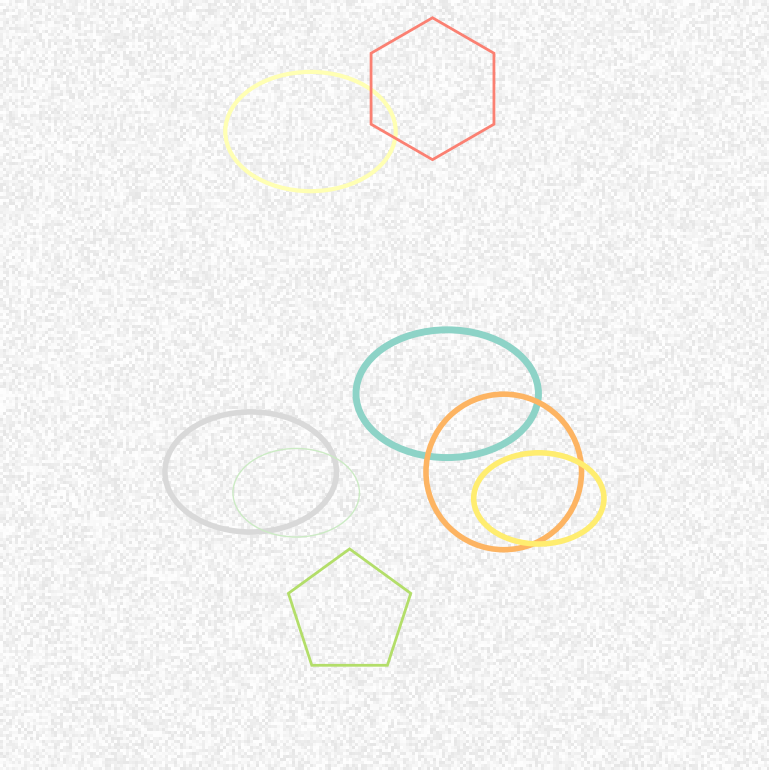[{"shape": "oval", "thickness": 2.5, "radius": 0.59, "center": [0.581, 0.489]}, {"shape": "oval", "thickness": 1.5, "radius": 0.55, "center": [0.403, 0.829]}, {"shape": "hexagon", "thickness": 1, "radius": 0.46, "center": [0.562, 0.885]}, {"shape": "circle", "thickness": 2, "radius": 0.51, "center": [0.654, 0.387]}, {"shape": "pentagon", "thickness": 1, "radius": 0.42, "center": [0.454, 0.204]}, {"shape": "oval", "thickness": 2, "radius": 0.56, "center": [0.326, 0.387]}, {"shape": "oval", "thickness": 0.5, "radius": 0.41, "center": [0.385, 0.36]}, {"shape": "oval", "thickness": 2, "radius": 0.42, "center": [0.7, 0.353]}]